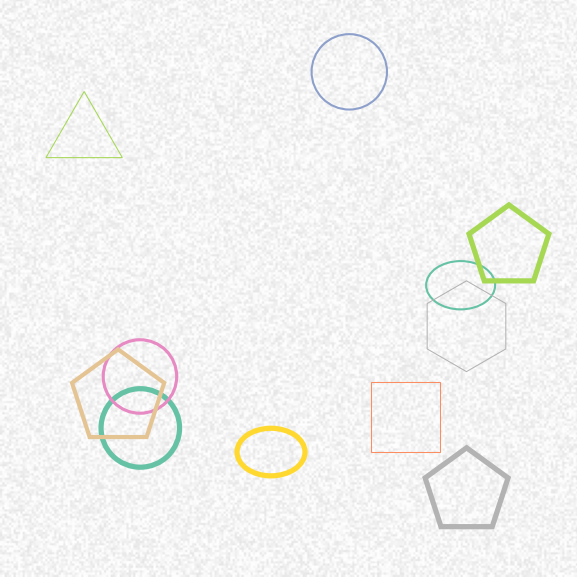[{"shape": "circle", "thickness": 2.5, "radius": 0.34, "center": [0.243, 0.258]}, {"shape": "oval", "thickness": 1, "radius": 0.3, "center": [0.798, 0.505]}, {"shape": "square", "thickness": 0.5, "radius": 0.3, "center": [0.702, 0.277]}, {"shape": "circle", "thickness": 1, "radius": 0.33, "center": [0.605, 0.875]}, {"shape": "circle", "thickness": 1.5, "radius": 0.32, "center": [0.242, 0.347]}, {"shape": "pentagon", "thickness": 2.5, "radius": 0.36, "center": [0.881, 0.572]}, {"shape": "triangle", "thickness": 0.5, "radius": 0.38, "center": [0.146, 0.764]}, {"shape": "oval", "thickness": 2.5, "radius": 0.29, "center": [0.469, 0.216]}, {"shape": "pentagon", "thickness": 2, "radius": 0.42, "center": [0.205, 0.31]}, {"shape": "hexagon", "thickness": 0.5, "radius": 0.39, "center": [0.808, 0.434]}, {"shape": "pentagon", "thickness": 2.5, "radius": 0.38, "center": [0.808, 0.148]}]